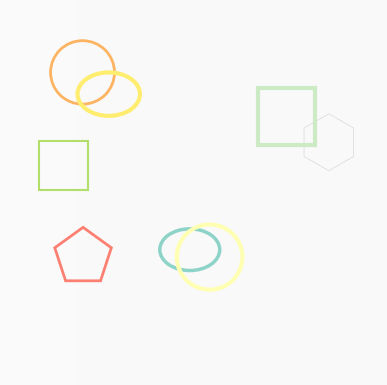[{"shape": "oval", "thickness": 2.5, "radius": 0.39, "center": [0.49, 0.351]}, {"shape": "circle", "thickness": 3, "radius": 0.42, "center": [0.541, 0.332]}, {"shape": "pentagon", "thickness": 2, "radius": 0.38, "center": [0.214, 0.333]}, {"shape": "circle", "thickness": 2, "radius": 0.41, "center": [0.213, 0.812]}, {"shape": "square", "thickness": 1.5, "radius": 0.32, "center": [0.165, 0.569]}, {"shape": "hexagon", "thickness": 0.5, "radius": 0.37, "center": [0.849, 0.63]}, {"shape": "square", "thickness": 3, "radius": 0.37, "center": [0.741, 0.698]}, {"shape": "oval", "thickness": 3, "radius": 0.4, "center": [0.281, 0.755]}]